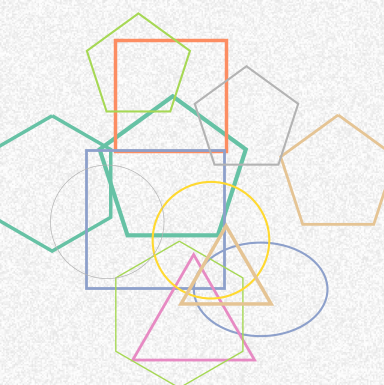[{"shape": "pentagon", "thickness": 3, "radius": 1.0, "center": [0.449, 0.55]}, {"shape": "hexagon", "thickness": 2.5, "radius": 0.88, "center": [0.135, 0.524]}, {"shape": "square", "thickness": 2.5, "radius": 0.72, "center": [0.443, 0.751]}, {"shape": "square", "thickness": 2, "radius": 0.89, "center": [0.404, 0.431]}, {"shape": "oval", "thickness": 1.5, "radius": 0.87, "center": [0.677, 0.248]}, {"shape": "triangle", "thickness": 2, "radius": 0.91, "center": [0.503, 0.156]}, {"shape": "pentagon", "thickness": 1.5, "radius": 0.7, "center": [0.36, 0.824]}, {"shape": "hexagon", "thickness": 1, "radius": 0.95, "center": [0.466, 0.183]}, {"shape": "circle", "thickness": 1.5, "radius": 0.76, "center": [0.548, 0.376]}, {"shape": "triangle", "thickness": 2.5, "radius": 0.68, "center": [0.587, 0.278]}, {"shape": "pentagon", "thickness": 2, "radius": 0.79, "center": [0.879, 0.544]}, {"shape": "circle", "thickness": 0.5, "radius": 0.74, "center": [0.279, 0.424]}, {"shape": "pentagon", "thickness": 1.5, "radius": 0.71, "center": [0.64, 0.687]}]